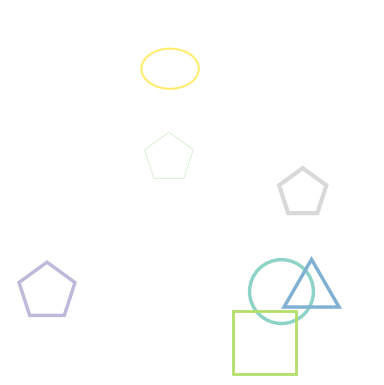[{"shape": "circle", "thickness": 2.5, "radius": 0.41, "center": [0.731, 0.243]}, {"shape": "pentagon", "thickness": 2.5, "radius": 0.38, "center": [0.122, 0.243]}, {"shape": "triangle", "thickness": 2.5, "radius": 0.41, "center": [0.809, 0.244]}, {"shape": "square", "thickness": 2, "radius": 0.41, "center": [0.687, 0.11]}, {"shape": "pentagon", "thickness": 3, "radius": 0.32, "center": [0.786, 0.499]}, {"shape": "pentagon", "thickness": 0.5, "radius": 0.33, "center": [0.439, 0.59]}, {"shape": "oval", "thickness": 1.5, "radius": 0.37, "center": [0.442, 0.822]}]